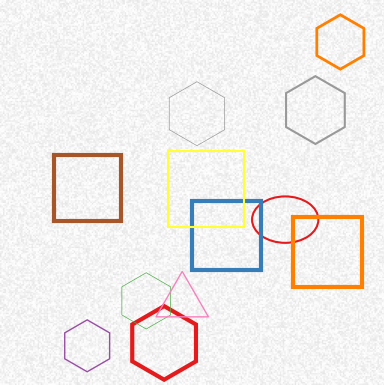[{"shape": "hexagon", "thickness": 3, "radius": 0.48, "center": [0.426, 0.109]}, {"shape": "oval", "thickness": 1.5, "radius": 0.43, "center": [0.741, 0.43]}, {"shape": "square", "thickness": 3, "radius": 0.45, "center": [0.588, 0.387]}, {"shape": "hexagon", "thickness": 0.5, "radius": 0.37, "center": [0.38, 0.219]}, {"shape": "hexagon", "thickness": 1, "radius": 0.34, "center": [0.226, 0.102]}, {"shape": "square", "thickness": 3, "radius": 0.45, "center": [0.851, 0.345]}, {"shape": "hexagon", "thickness": 2, "radius": 0.35, "center": [0.884, 0.891]}, {"shape": "square", "thickness": 1.5, "radius": 0.49, "center": [0.534, 0.509]}, {"shape": "square", "thickness": 3, "radius": 0.43, "center": [0.227, 0.512]}, {"shape": "triangle", "thickness": 1, "radius": 0.39, "center": [0.473, 0.216]}, {"shape": "hexagon", "thickness": 0.5, "radius": 0.42, "center": [0.512, 0.705]}, {"shape": "hexagon", "thickness": 1.5, "radius": 0.44, "center": [0.819, 0.714]}]